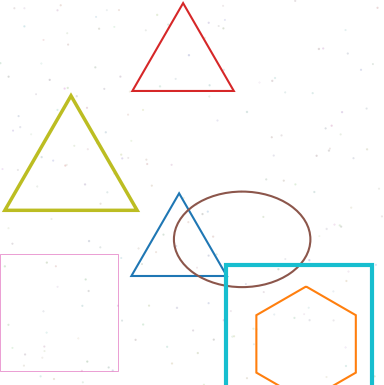[{"shape": "triangle", "thickness": 1.5, "radius": 0.72, "center": [0.465, 0.355]}, {"shape": "hexagon", "thickness": 1.5, "radius": 0.75, "center": [0.795, 0.107]}, {"shape": "triangle", "thickness": 1.5, "radius": 0.76, "center": [0.476, 0.84]}, {"shape": "oval", "thickness": 1.5, "radius": 0.89, "center": [0.629, 0.378]}, {"shape": "square", "thickness": 0.5, "radius": 0.76, "center": [0.153, 0.189]}, {"shape": "triangle", "thickness": 2.5, "radius": 0.99, "center": [0.184, 0.553]}, {"shape": "square", "thickness": 3, "radius": 0.95, "center": [0.776, 0.122]}]